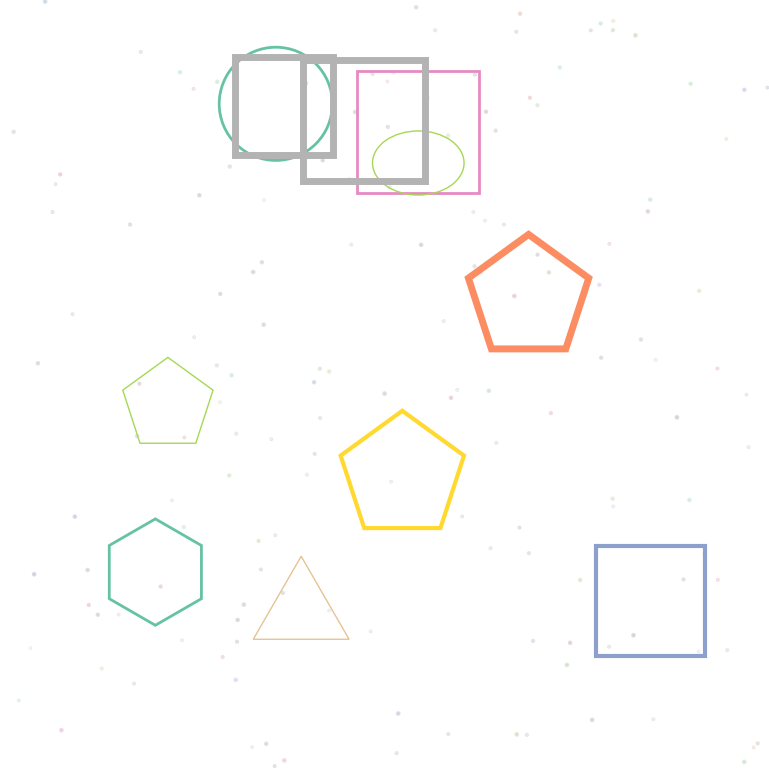[{"shape": "circle", "thickness": 1, "radius": 0.37, "center": [0.358, 0.865]}, {"shape": "hexagon", "thickness": 1, "radius": 0.35, "center": [0.202, 0.257]}, {"shape": "pentagon", "thickness": 2.5, "radius": 0.41, "center": [0.686, 0.613]}, {"shape": "square", "thickness": 1.5, "radius": 0.36, "center": [0.845, 0.219]}, {"shape": "square", "thickness": 1, "radius": 0.4, "center": [0.543, 0.829]}, {"shape": "pentagon", "thickness": 0.5, "radius": 0.31, "center": [0.218, 0.474]}, {"shape": "oval", "thickness": 0.5, "radius": 0.3, "center": [0.543, 0.788]}, {"shape": "pentagon", "thickness": 1.5, "radius": 0.42, "center": [0.523, 0.382]}, {"shape": "triangle", "thickness": 0.5, "radius": 0.36, "center": [0.391, 0.206]}, {"shape": "square", "thickness": 2.5, "radius": 0.32, "center": [0.369, 0.863]}, {"shape": "square", "thickness": 2.5, "radius": 0.39, "center": [0.473, 0.843]}]